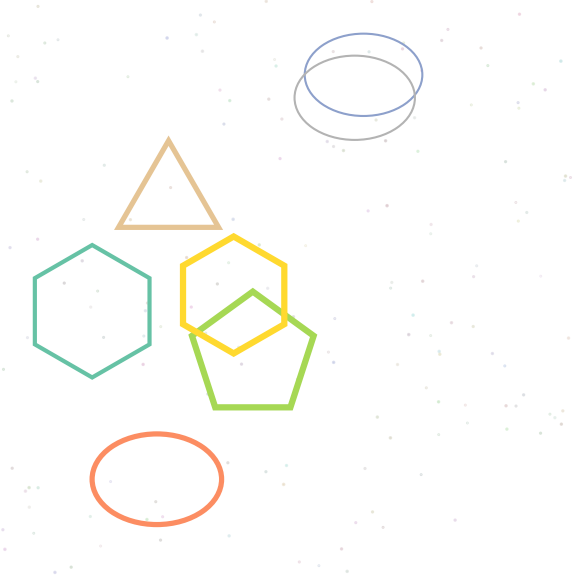[{"shape": "hexagon", "thickness": 2, "radius": 0.57, "center": [0.16, 0.46]}, {"shape": "oval", "thickness": 2.5, "radius": 0.56, "center": [0.272, 0.169]}, {"shape": "oval", "thickness": 1, "radius": 0.51, "center": [0.629, 0.87]}, {"shape": "pentagon", "thickness": 3, "radius": 0.55, "center": [0.438, 0.383]}, {"shape": "hexagon", "thickness": 3, "radius": 0.51, "center": [0.405, 0.488]}, {"shape": "triangle", "thickness": 2.5, "radius": 0.5, "center": [0.292, 0.655]}, {"shape": "oval", "thickness": 1, "radius": 0.52, "center": [0.614, 0.83]}]